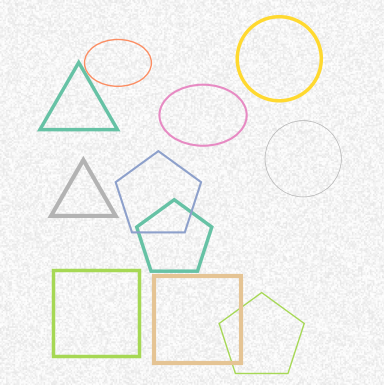[{"shape": "pentagon", "thickness": 2.5, "radius": 0.51, "center": [0.453, 0.379]}, {"shape": "triangle", "thickness": 2.5, "radius": 0.58, "center": [0.204, 0.721]}, {"shape": "oval", "thickness": 1, "radius": 0.43, "center": [0.306, 0.837]}, {"shape": "pentagon", "thickness": 1.5, "radius": 0.58, "center": [0.411, 0.491]}, {"shape": "oval", "thickness": 1.5, "radius": 0.57, "center": [0.527, 0.701]}, {"shape": "square", "thickness": 2.5, "radius": 0.56, "center": [0.25, 0.188]}, {"shape": "pentagon", "thickness": 1, "radius": 0.58, "center": [0.68, 0.124]}, {"shape": "circle", "thickness": 2.5, "radius": 0.55, "center": [0.725, 0.847]}, {"shape": "square", "thickness": 3, "radius": 0.57, "center": [0.513, 0.171]}, {"shape": "triangle", "thickness": 3, "radius": 0.48, "center": [0.216, 0.488]}, {"shape": "circle", "thickness": 0.5, "radius": 0.5, "center": [0.788, 0.588]}]